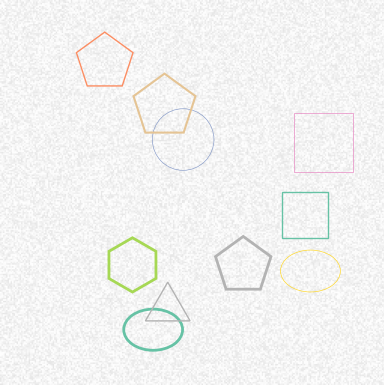[{"shape": "oval", "thickness": 2, "radius": 0.38, "center": [0.398, 0.144]}, {"shape": "square", "thickness": 1, "radius": 0.3, "center": [0.791, 0.441]}, {"shape": "pentagon", "thickness": 1, "radius": 0.39, "center": [0.272, 0.839]}, {"shape": "circle", "thickness": 0.5, "radius": 0.4, "center": [0.476, 0.638]}, {"shape": "square", "thickness": 0.5, "radius": 0.39, "center": [0.841, 0.629]}, {"shape": "hexagon", "thickness": 2, "radius": 0.35, "center": [0.344, 0.312]}, {"shape": "oval", "thickness": 0.5, "radius": 0.39, "center": [0.806, 0.296]}, {"shape": "pentagon", "thickness": 1.5, "radius": 0.42, "center": [0.427, 0.724]}, {"shape": "pentagon", "thickness": 2, "radius": 0.38, "center": [0.632, 0.31]}, {"shape": "triangle", "thickness": 1, "radius": 0.34, "center": [0.436, 0.2]}]